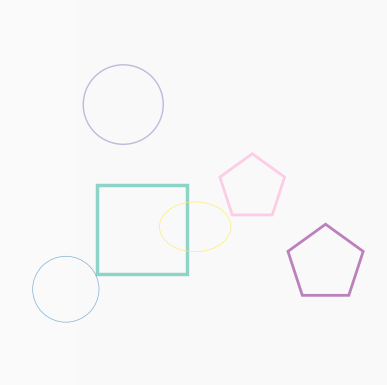[{"shape": "square", "thickness": 2.5, "radius": 0.58, "center": [0.367, 0.404]}, {"shape": "circle", "thickness": 1, "radius": 0.52, "center": [0.318, 0.728]}, {"shape": "circle", "thickness": 0.5, "radius": 0.43, "center": [0.17, 0.249]}, {"shape": "pentagon", "thickness": 2, "radius": 0.44, "center": [0.651, 0.513]}, {"shape": "pentagon", "thickness": 2, "radius": 0.51, "center": [0.84, 0.316]}, {"shape": "oval", "thickness": 0.5, "radius": 0.46, "center": [0.504, 0.411]}]